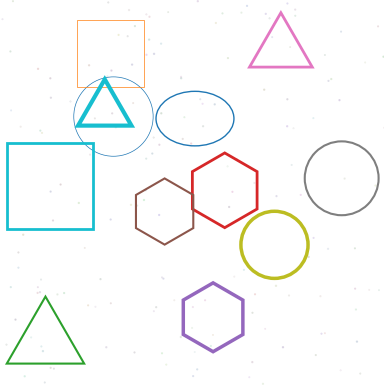[{"shape": "oval", "thickness": 1, "radius": 0.51, "center": [0.506, 0.692]}, {"shape": "circle", "thickness": 0.5, "radius": 0.52, "center": [0.295, 0.697]}, {"shape": "square", "thickness": 0.5, "radius": 0.43, "center": [0.287, 0.861]}, {"shape": "triangle", "thickness": 1.5, "radius": 0.58, "center": [0.118, 0.114]}, {"shape": "hexagon", "thickness": 2, "radius": 0.49, "center": [0.584, 0.506]}, {"shape": "hexagon", "thickness": 2.5, "radius": 0.45, "center": [0.553, 0.176]}, {"shape": "hexagon", "thickness": 1.5, "radius": 0.43, "center": [0.428, 0.451]}, {"shape": "triangle", "thickness": 2, "radius": 0.47, "center": [0.73, 0.873]}, {"shape": "circle", "thickness": 1.5, "radius": 0.48, "center": [0.887, 0.537]}, {"shape": "circle", "thickness": 2.5, "radius": 0.44, "center": [0.713, 0.364]}, {"shape": "triangle", "thickness": 3, "radius": 0.4, "center": [0.272, 0.714]}, {"shape": "square", "thickness": 2, "radius": 0.56, "center": [0.129, 0.516]}]